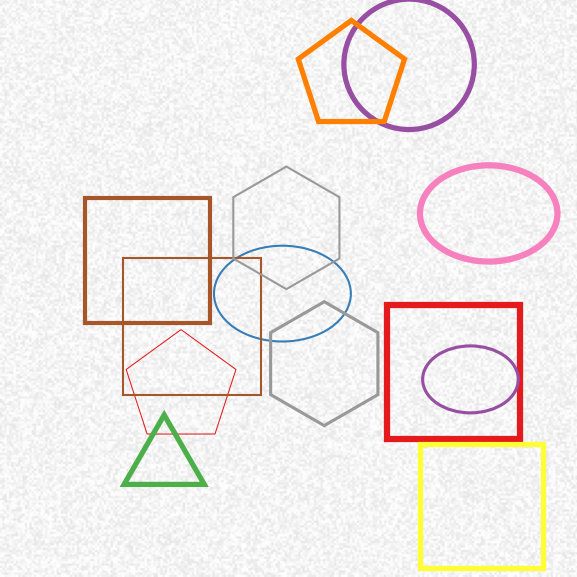[{"shape": "square", "thickness": 3, "radius": 0.58, "center": [0.786, 0.355]}, {"shape": "pentagon", "thickness": 0.5, "radius": 0.5, "center": [0.314, 0.328]}, {"shape": "oval", "thickness": 1, "radius": 0.59, "center": [0.489, 0.491]}, {"shape": "triangle", "thickness": 2.5, "radius": 0.4, "center": [0.284, 0.2]}, {"shape": "circle", "thickness": 2.5, "radius": 0.56, "center": [0.708, 0.888]}, {"shape": "oval", "thickness": 1.5, "radius": 0.41, "center": [0.815, 0.342]}, {"shape": "pentagon", "thickness": 2.5, "radius": 0.48, "center": [0.608, 0.867]}, {"shape": "square", "thickness": 2.5, "radius": 0.54, "center": [0.833, 0.123]}, {"shape": "square", "thickness": 2, "radius": 0.54, "center": [0.255, 0.548]}, {"shape": "square", "thickness": 1, "radius": 0.6, "center": [0.333, 0.434]}, {"shape": "oval", "thickness": 3, "radius": 0.6, "center": [0.846, 0.63]}, {"shape": "hexagon", "thickness": 1, "radius": 0.53, "center": [0.496, 0.605]}, {"shape": "hexagon", "thickness": 1.5, "radius": 0.54, "center": [0.562, 0.369]}]